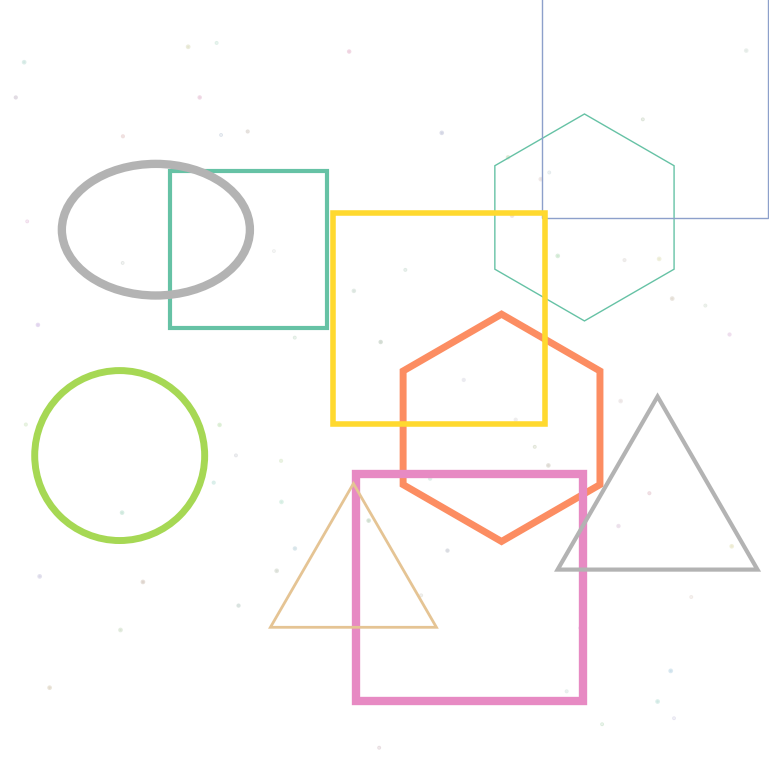[{"shape": "hexagon", "thickness": 0.5, "radius": 0.67, "center": [0.759, 0.718]}, {"shape": "square", "thickness": 1.5, "radius": 0.51, "center": [0.323, 0.676]}, {"shape": "hexagon", "thickness": 2.5, "radius": 0.74, "center": [0.651, 0.444]}, {"shape": "square", "thickness": 0.5, "radius": 0.73, "center": [0.851, 0.864]}, {"shape": "square", "thickness": 3, "radius": 0.74, "center": [0.61, 0.237]}, {"shape": "circle", "thickness": 2.5, "radius": 0.55, "center": [0.155, 0.408]}, {"shape": "square", "thickness": 2, "radius": 0.69, "center": [0.57, 0.587]}, {"shape": "triangle", "thickness": 1, "radius": 0.62, "center": [0.459, 0.248]}, {"shape": "oval", "thickness": 3, "radius": 0.61, "center": [0.202, 0.702]}, {"shape": "triangle", "thickness": 1.5, "radius": 0.75, "center": [0.854, 0.335]}]